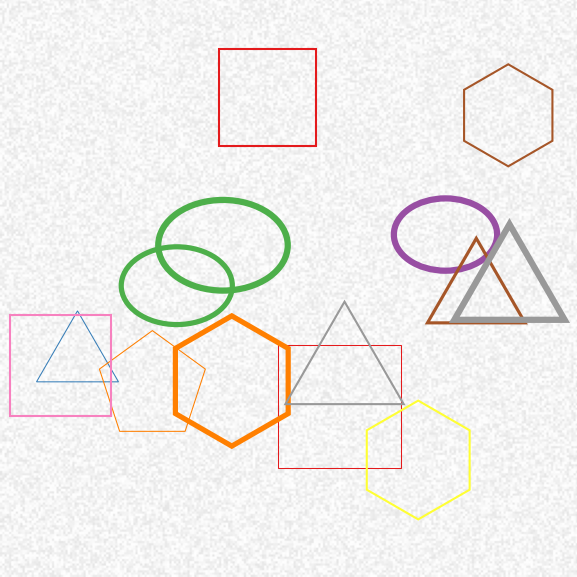[{"shape": "square", "thickness": 0.5, "radius": 0.53, "center": [0.588, 0.295]}, {"shape": "square", "thickness": 1, "radius": 0.42, "center": [0.463, 0.831]}, {"shape": "triangle", "thickness": 0.5, "radius": 0.41, "center": [0.134, 0.379]}, {"shape": "oval", "thickness": 3, "radius": 0.56, "center": [0.386, 0.574]}, {"shape": "oval", "thickness": 2.5, "radius": 0.48, "center": [0.306, 0.504]}, {"shape": "oval", "thickness": 3, "radius": 0.45, "center": [0.771, 0.593]}, {"shape": "pentagon", "thickness": 0.5, "radius": 0.48, "center": [0.264, 0.33]}, {"shape": "hexagon", "thickness": 2.5, "radius": 0.56, "center": [0.401, 0.339]}, {"shape": "hexagon", "thickness": 1, "radius": 0.51, "center": [0.724, 0.203]}, {"shape": "triangle", "thickness": 1.5, "radius": 0.49, "center": [0.825, 0.489]}, {"shape": "hexagon", "thickness": 1, "radius": 0.44, "center": [0.88, 0.799]}, {"shape": "square", "thickness": 1, "radius": 0.44, "center": [0.104, 0.366]}, {"shape": "triangle", "thickness": 1, "radius": 0.59, "center": [0.597, 0.358]}, {"shape": "triangle", "thickness": 3, "radius": 0.55, "center": [0.882, 0.5]}]